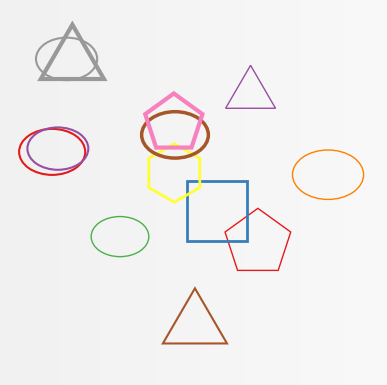[{"shape": "pentagon", "thickness": 1, "radius": 0.45, "center": [0.666, 0.37]}, {"shape": "oval", "thickness": 1.5, "radius": 0.43, "center": [0.135, 0.605]}, {"shape": "square", "thickness": 2, "radius": 0.39, "center": [0.561, 0.452]}, {"shape": "oval", "thickness": 1, "radius": 0.37, "center": [0.31, 0.385]}, {"shape": "oval", "thickness": 1.5, "radius": 0.39, "center": [0.149, 0.614]}, {"shape": "triangle", "thickness": 1, "radius": 0.37, "center": [0.647, 0.756]}, {"shape": "oval", "thickness": 1, "radius": 0.46, "center": [0.847, 0.546]}, {"shape": "hexagon", "thickness": 2, "radius": 0.38, "center": [0.45, 0.551]}, {"shape": "oval", "thickness": 2.5, "radius": 0.43, "center": [0.452, 0.65]}, {"shape": "triangle", "thickness": 1.5, "radius": 0.48, "center": [0.503, 0.156]}, {"shape": "pentagon", "thickness": 3, "radius": 0.39, "center": [0.449, 0.68]}, {"shape": "oval", "thickness": 1.5, "radius": 0.39, "center": [0.172, 0.847]}, {"shape": "triangle", "thickness": 3, "radius": 0.47, "center": [0.187, 0.842]}]